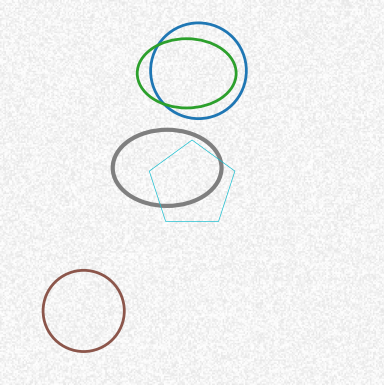[{"shape": "circle", "thickness": 2, "radius": 0.62, "center": [0.516, 0.816]}, {"shape": "oval", "thickness": 2, "radius": 0.64, "center": [0.485, 0.81]}, {"shape": "circle", "thickness": 2, "radius": 0.53, "center": [0.217, 0.192]}, {"shape": "oval", "thickness": 3, "radius": 0.71, "center": [0.434, 0.564]}, {"shape": "pentagon", "thickness": 0.5, "radius": 0.58, "center": [0.499, 0.519]}]